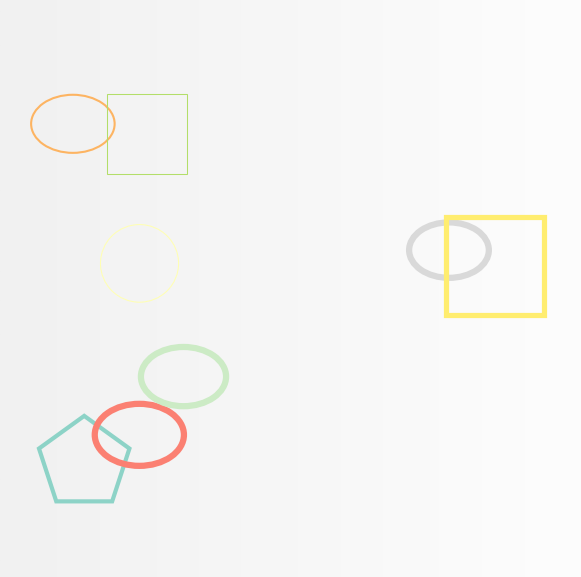[{"shape": "pentagon", "thickness": 2, "radius": 0.41, "center": [0.145, 0.197]}, {"shape": "circle", "thickness": 0.5, "radius": 0.34, "center": [0.24, 0.543]}, {"shape": "oval", "thickness": 3, "radius": 0.38, "center": [0.24, 0.246]}, {"shape": "oval", "thickness": 1, "radius": 0.36, "center": [0.125, 0.785]}, {"shape": "square", "thickness": 0.5, "radius": 0.34, "center": [0.253, 0.767]}, {"shape": "oval", "thickness": 3, "radius": 0.34, "center": [0.772, 0.566]}, {"shape": "oval", "thickness": 3, "radius": 0.37, "center": [0.316, 0.347]}, {"shape": "square", "thickness": 2.5, "radius": 0.42, "center": [0.852, 0.538]}]